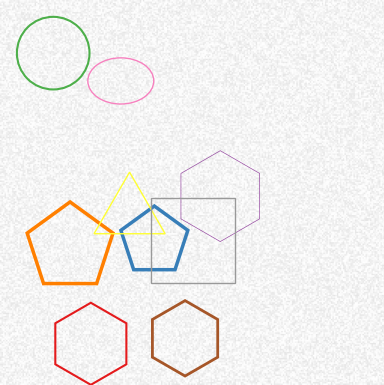[{"shape": "hexagon", "thickness": 1.5, "radius": 0.53, "center": [0.236, 0.107]}, {"shape": "pentagon", "thickness": 2.5, "radius": 0.46, "center": [0.401, 0.373]}, {"shape": "circle", "thickness": 1.5, "radius": 0.47, "center": [0.138, 0.862]}, {"shape": "hexagon", "thickness": 0.5, "radius": 0.59, "center": [0.572, 0.491]}, {"shape": "pentagon", "thickness": 2.5, "radius": 0.59, "center": [0.182, 0.358]}, {"shape": "triangle", "thickness": 1, "radius": 0.53, "center": [0.337, 0.446]}, {"shape": "hexagon", "thickness": 2, "radius": 0.49, "center": [0.481, 0.121]}, {"shape": "oval", "thickness": 1, "radius": 0.43, "center": [0.314, 0.79]}, {"shape": "square", "thickness": 1, "radius": 0.55, "center": [0.501, 0.375]}]